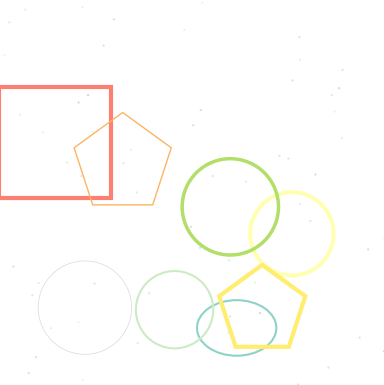[{"shape": "oval", "thickness": 1.5, "radius": 0.52, "center": [0.615, 0.148]}, {"shape": "circle", "thickness": 3, "radius": 0.54, "center": [0.758, 0.393]}, {"shape": "square", "thickness": 3, "radius": 0.72, "center": [0.143, 0.629]}, {"shape": "pentagon", "thickness": 1, "radius": 0.66, "center": [0.319, 0.575]}, {"shape": "circle", "thickness": 2.5, "radius": 0.63, "center": [0.598, 0.463]}, {"shape": "circle", "thickness": 0.5, "radius": 0.61, "center": [0.221, 0.201]}, {"shape": "circle", "thickness": 1.5, "radius": 0.5, "center": [0.453, 0.196]}, {"shape": "pentagon", "thickness": 3, "radius": 0.59, "center": [0.681, 0.194]}]